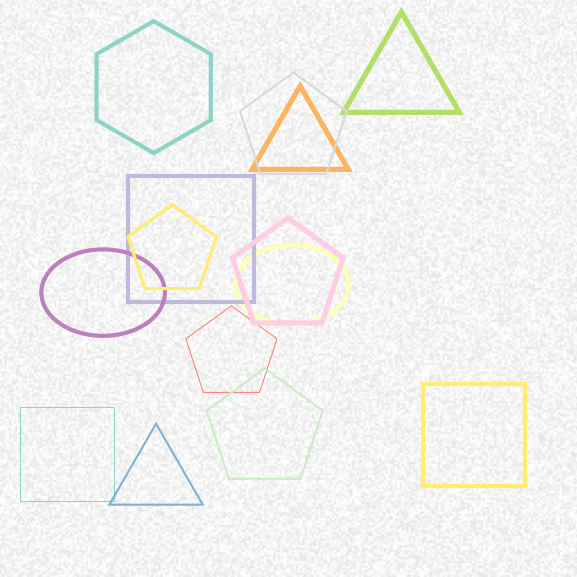[{"shape": "square", "thickness": 0.5, "radius": 0.41, "center": [0.116, 0.213]}, {"shape": "hexagon", "thickness": 2, "radius": 0.57, "center": [0.266, 0.848]}, {"shape": "oval", "thickness": 2, "radius": 0.49, "center": [0.506, 0.506]}, {"shape": "square", "thickness": 2, "radius": 0.54, "center": [0.331, 0.585]}, {"shape": "pentagon", "thickness": 0.5, "radius": 0.41, "center": [0.401, 0.387]}, {"shape": "triangle", "thickness": 1, "radius": 0.47, "center": [0.27, 0.172]}, {"shape": "triangle", "thickness": 2.5, "radius": 0.48, "center": [0.52, 0.754]}, {"shape": "triangle", "thickness": 2.5, "radius": 0.58, "center": [0.695, 0.863]}, {"shape": "pentagon", "thickness": 2.5, "radius": 0.5, "center": [0.498, 0.521]}, {"shape": "pentagon", "thickness": 1, "radius": 0.49, "center": [0.508, 0.777]}, {"shape": "oval", "thickness": 2, "radius": 0.53, "center": [0.179, 0.492]}, {"shape": "pentagon", "thickness": 1, "radius": 0.53, "center": [0.458, 0.256]}, {"shape": "square", "thickness": 2, "radius": 0.44, "center": [0.821, 0.246]}, {"shape": "pentagon", "thickness": 1.5, "radius": 0.4, "center": [0.298, 0.564]}]